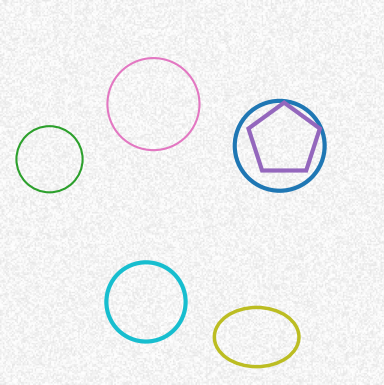[{"shape": "circle", "thickness": 3, "radius": 0.58, "center": [0.726, 0.621]}, {"shape": "circle", "thickness": 1.5, "radius": 0.43, "center": [0.129, 0.586]}, {"shape": "pentagon", "thickness": 3, "radius": 0.49, "center": [0.738, 0.636]}, {"shape": "circle", "thickness": 1.5, "radius": 0.6, "center": [0.399, 0.73]}, {"shape": "oval", "thickness": 2.5, "radius": 0.55, "center": [0.667, 0.125]}, {"shape": "circle", "thickness": 3, "radius": 0.51, "center": [0.379, 0.216]}]